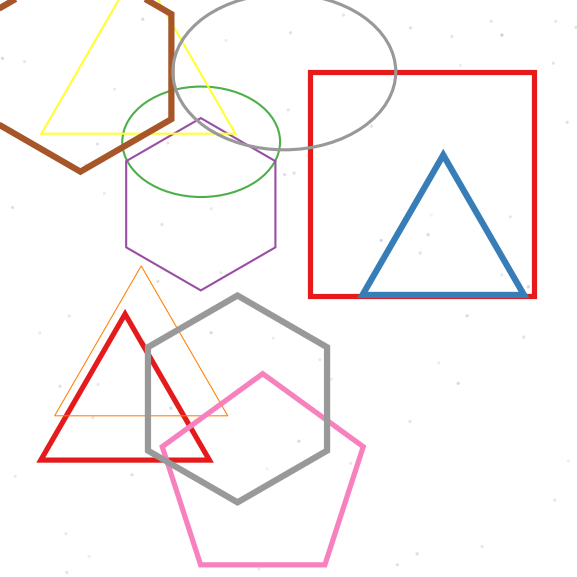[{"shape": "triangle", "thickness": 2.5, "radius": 0.84, "center": [0.217, 0.287]}, {"shape": "square", "thickness": 2.5, "radius": 0.97, "center": [0.731, 0.681]}, {"shape": "triangle", "thickness": 3, "radius": 0.81, "center": [0.768, 0.569]}, {"shape": "oval", "thickness": 1, "radius": 0.68, "center": [0.348, 0.754]}, {"shape": "hexagon", "thickness": 1, "radius": 0.75, "center": [0.348, 0.645]}, {"shape": "triangle", "thickness": 0.5, "radius": 0.87, "center": [0.244, 0.366]}, {"shape": "triangle", "thickness": 1, "radius": 0.97, "center": [0.24, 0.865]}, {"shape": "hexagon", "thickness": 3, "radius": 0.91, "center": [0.139, 0.884]}, {"shape": "pentagon", "thickness": 2.5, "radius": 0.91, "center": [0.455, 0.169]}, {"shape": "oval", "thickness": 1.5, "radius": 0.97, "center": [0.492, 0.875]}, {"shape": "hexagon", "thickness": 3, "radius": 0.9, "center": [0.411, 0.308]}]